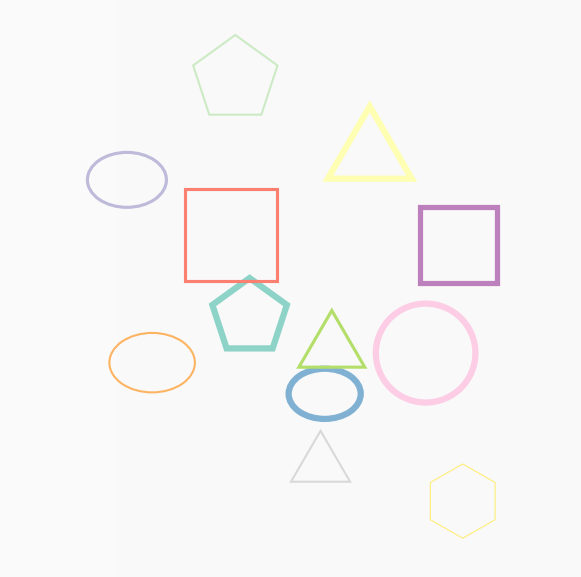[{"shape": "pentagon", "thickness": 3, "radius": 0.34, "center": [0.429, 0.45]}, {"shape": "triangle", "thickness": 3, "radius": 0.42, "center": [0.636, 0.731]}, {"shape": "oval", "thickness": 1.5, "radius": 0.34, "center": [0.218, 0.688]}, {"shape": "square", "thickness": 1.5, "radius": 0.4, "center": [0.398, 0.593]}, {"shape": "oval", "thickness": 3, "radius": 0.31, "center": [0.559, 0.317]}, {"shape": "oval", "thickness": 1, "radius": 0.37, "center": [0.262, 0.371]}, {"shape": "triangle", "thickness": 1.5, "radius": 0.33, "center": [0.571, 0.396]}, {"shape": "circle", "thickness": 3, "radius": 0.43, "center": [0.732, 0.388]}, {"shape": "triangle", "thickness": 1, "radius": 0.29, "center": [0.551, 0.194]}, {"shape": "square", "thickness": 2.5, "radius": 0.33, "center": [0.789, 0.575]}, {"shape": "pentagon", "thickness": 1, "radius": 0.38, "center": [0.405, 0.862]}, {"shape": "hexagon", "thickness": 0.5, "radius": 0.32, "center": [0.796, 0.131]}]